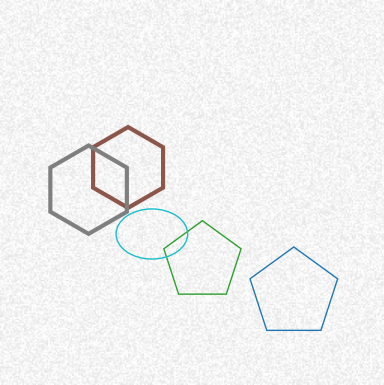[{"shape": "pentagon", "thickness": 1, "radius": 0.6, "center": [0.763, 0.239]}, {"shape": "pentagon", "thickness": 1, "radius": 0.53, "center": [0.526, 0.321]}, {"shape": "hexagon", "thickness": 3, "radius": 0.52, "center": [0.333, 0.565]}, {"shape": "hexagon", "thickness": 3, "radius": 0.57, "center": [0.23, 0.507]}, {"shape": "oval", "thickness": 1, "radius": 0.46, "center": [0.394, 0.392]}]